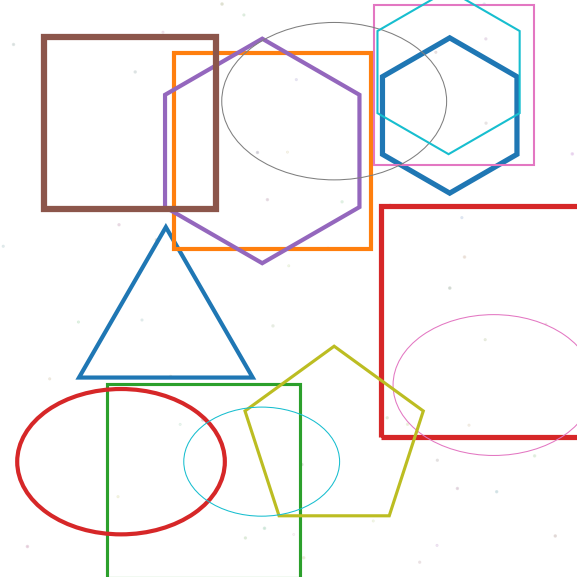[{"shape": "hexagon", "thickness": 2.5, "radius": 0.67, "center": [0.779, 0.799]}, {"shape": "triangle", "thickness": 2, "radius": 0.87, "center": [0.287, 0.432]}, {"shape": "square", "thickness": 2, "radius": 0.85, "center": [0.472, 0.737]}, {"shape": "square", "thickness": 1.5, "radius": 0.84, "center": [0.352, 0.166]}, {"shape": "oval", "thickness": 2, "radius": 0.9, "center": [0.21, 0.2]}, {"shape": "square", "thickness": 2.5, "radius": 1.0, "center": [0.86, 0.442]}, {"shape": "hexagon", "thickness": 2, "radius": 0.97, "center": [0.454, 0.738]}, {"shape": "square", "thickness": 3, "radius": 0.74, "center": [0.225, 0.786]}, {"shape": "oval", "thickness": 0.5, "radius": 0.87, "center": [0.855, 0.332]}, {"shape": "square", "thickness": 1, "radius": 0.69, "center": [0.786, 0.852]}, {"shape": "oval", "thickness": 0.5, "radius": 0.97, "center": [0.579, 0.824]}, {"shape": "pentagon", "thickness": 1.5, "radius": 0.81, "center": [0.579, 0.237]}, {"shape": "oval", "thickness": 0.5, "radius": 0.67, "center": [0.453, 0.2]}, {"shape": "hexagon", "thickness": 1, "radius": 0.71, "center": [0.777, 0.874]}]